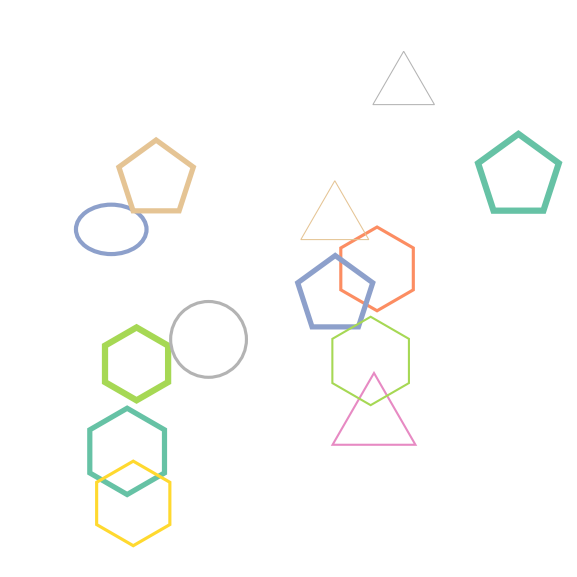[{"shape": "pentagon", "thickness": 3, "radius": 0.37, "center": [0.898, 0.694]}, {"shape": "hexagon", "thickness": 2.5, "radius": 0.37, "center": [0.22, 0.218]}, {"shape": "hexagon", "thickness": 1.5, "radius": 0.36, "center": [0.653, 0.533]}, {"shape": "oval", "thickness": 2, "radius": 0.31, "center": [0.193, 0.602]}, {"shape": "pentagon", "thickness": 2.5, "radius": 0.34, "center": [0.58, 0.488]}, {"shape": "triangle", "thickness": 1, "radius": 0.41, "center": [0.648, 0.27]}, {"shape": "hexagon", "thickness": 3, "radius": 0.32, "center": [0.236, 0.369]}, {"shape": "hexagon", "thickness": 1, "radius": 0.38, "center": [0.642, 0.374]}, {"shape": "hexagon", "thickness": 1.5, "radius": 0.37, "center": [0.231, 0.127]}, {"shape": "pentagon", "thickness": 2.5, "radius": 0.34, "center": [0.27, 0.689]}, {"shape": "triangle", "thickness": 0.5, "radius": 0.34, "center": [0.58, 0.618]}, {"shape": "circle", "thickness": 1.5, "radius": 0.33, "center": [0.361, 0.411]}, {"shape": "triangle", "thickness": 0.5, "radius": 0.31, "center": [0.699, 0.849]}]